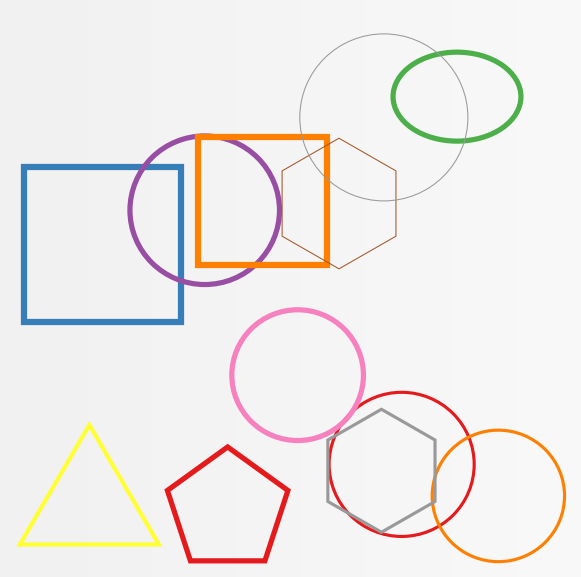[{"shape": "pentagon", "thickness": 2.5, "radius": 0.54, "center": [0.392, 0.116]}, {"shape": "circle", "thickness": 1.5, "radius": 0.62, "center": [0.691, 0.195]}, {"shape": "square", "thickness": 3, "radius": 0.67, "center": [0.176, 0.575]}, {"shape": "oval", "thickness": 2.5, "radius": 0.55, "center": [0.786, 0.832]}, {"shape": "circle", "thickness": 2.5, "radius": 0.64, "center": [0.352, 0.635]}, {"shape": "circle", "thickness": 1.5, "radius": 0.57, "center": [0.857, 0.14]}, {"shape": "square", "thickness": 3, "radius": 0.55, "center": [0.452, 0.651]}, {"shape": "triangle", "thickness": 2, "radius": 0.69, "center": [0.154, 0.125]}, {"shape": "hexagon", "thickness": 0.5, "radius": 0.57, "center": [0.583, 0.647]}, {"shape": "circle", "thickness": 2.5, "radius": 0.57, "center": [0.512, 0.35]}, {"shape": "circle", "thickness": 0.5, "radius": 0.72, "center": [0.66, 0.796]}, {"shape": "hexagon", "thickness": 1.5, "radius": 0.53, "center": [0.656, 0.184]}]